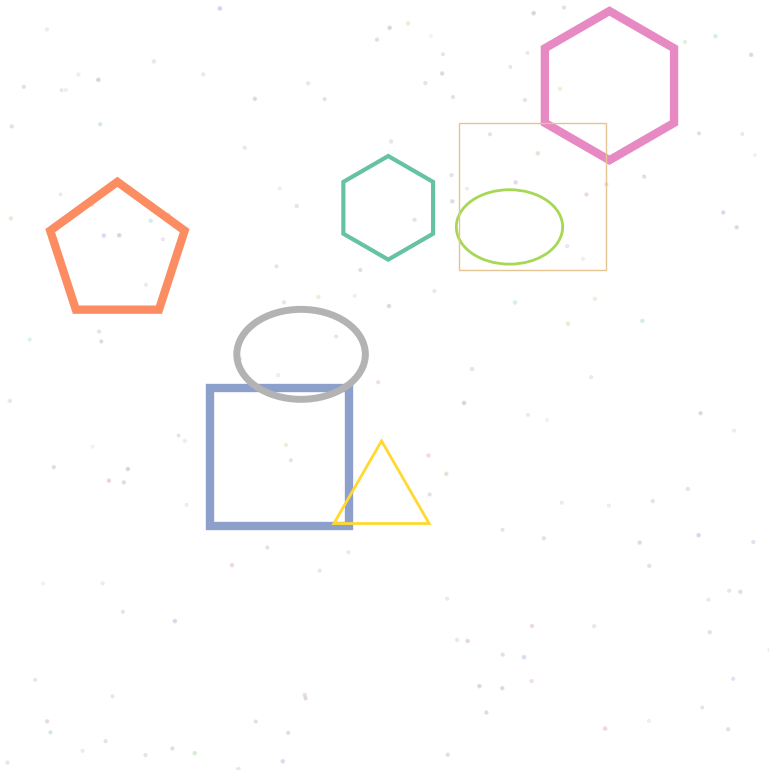[{"shape": "hexagon", "thickness": 1.5, "radius": 0.34, "center": [0.504, 0.73]}, {"shape": "pentagon", "thickness": 3, "radius": 0.46, "center": [0.152, 0.672]}, {"shape": "square", "thickness": 3, "radius": 0.45, "center": [0.363, 0.406]}, {"shape": "hexagon", "thickness": 3, "radius": 0.48, "center": [0.792, 0.889]}, {"shape": "oval", "thickness": 1, "radius": 0.35, "center": [0.662, 0.705]}, {"shape": "triangle", "thickness": 1, "radius": 0.36, "center": [0.495, 0.356]}, {"shape": "square", "thickness": 0.5, "radius": 0.48, "center": [0.692, 0.745]}, {"shape": "oval", "thickness": 2.5, "radius": 0.42, "center": [0.391, 0.54]}]